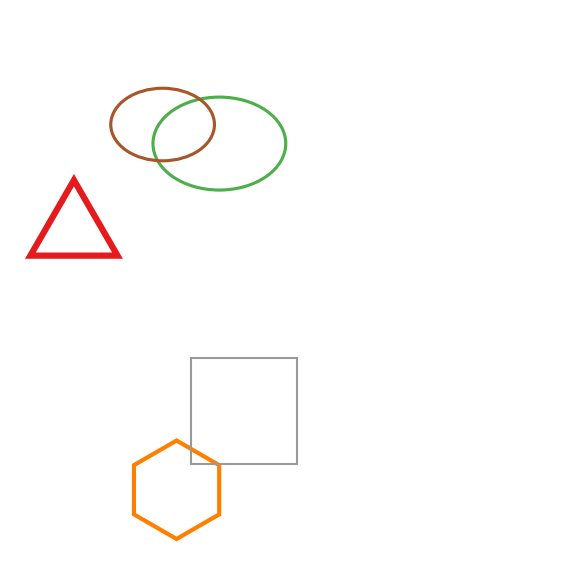[{"shape": "triangle", "thickness": 3, "radius": 0.44, "center": [0.128, 0.6]}, {"shape": "oval", "thickness": 1.5, "radius": 0.57, "center": [0.38, 0.751]}, {"shape": "hexagon", "thickness": 2, "radius": 0.43, "center": [0.306, 0.151]}, {"shape": "oval", "thickness": 1.5, "radius": 0.45, "center": [0.282, 0.783]}, {"shape": "square", "thickness": 1, "radius": 0.46, "center": [0.423, 0.288]}]